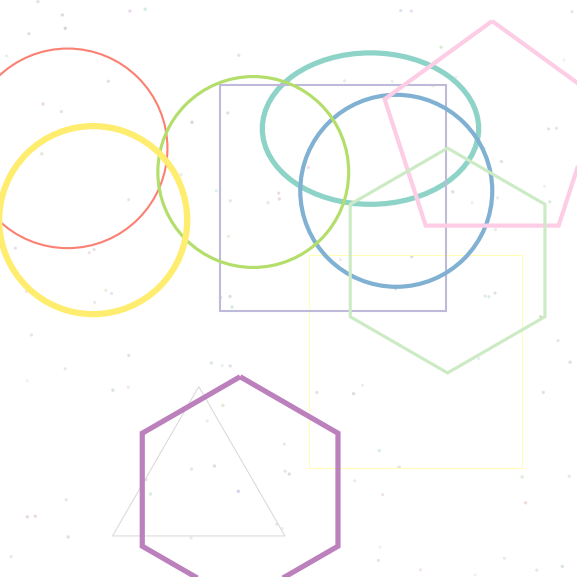[{"shape": "oval", "thickness": 2.5, "radius": 0.94, "center": [0.642, 0.776]}, {"shape": "square", "thickness": 0.5, "radius": 0.92, "center": [0.719, 0.373]}, {"shape": "square", "thickness": 1, "radius": 0.98, "center": [0.576, 0.657]}, {"shape": "circle", "thickness": 1, "radius": 0.86, "center": [0.117, 0.742]}, {"shape": "circle", "thickness": 2, "radius": 0.83, "center": [0.686, 0.669]}, {"shape": "circle", "thickness": 1.5, "radius": 0.83, "center": [0.439, 0.701]}, {"shape": "pentagon", "thickness": 2, "radius": 0.98, "center": [0.852, 0.767]}, {"shape": "triangle", "thickness": 0.5, "radius": 0.86, "center": [0.344, 0.157]}, {"shape": "hexagon", "thickness": 2.5, "radius": 0.98, "center": [0.416, 0.151]}, {"shape": "hexagon", "thickness": 1.5, "radius": 0.97, "center": [0.775, 0.548]}, {"shape": "circle", "thickness": 3, "radius": 0.81, "center": [0.161, 0.618]}]